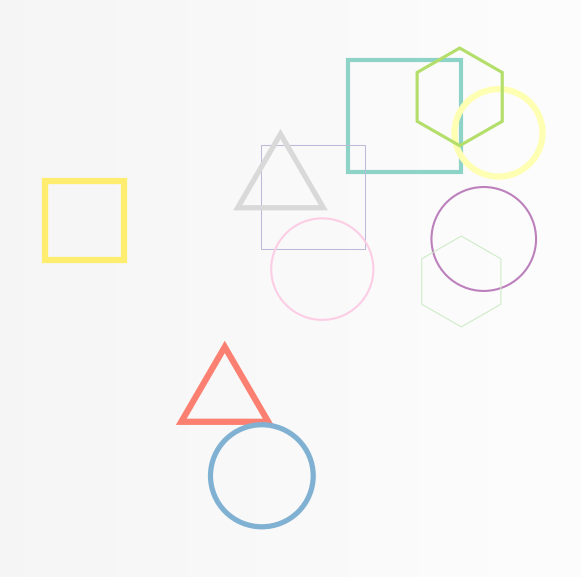[{"shape": "square", "thickness": 2, "radius": 0.49, "center": [0.696, 0.798]}, {"shape": "circle", "thickness": 3, "radius": 0.38, "center": [0.858, 0.769]}, {"shape": "square", "thickness": 0.5, "radius": 0.45, "center": [0.539, 0.658]}, {"shape": "triangle", "thickness": 3, "radius": 0.43, "center": [0.387, 0.312]}, {"shape": "circle", "thickness": 2.5, "radius": 0.44, "center": [0.45, 0.175]}, {"shape": "hexagon", "thickness": 1.5, "radius": 0.42, "center": [0.791, 0.831]}, {"shape": "circle", "thickness": 1, "radius": 0.44, "center": [0.554, 0.533]}, {"shape": "triangle", "thickness": 2.5, "radius": 0.43, "center": [0.483, 0.682]}, {"shape": "circle", "thickness": 1, "radius": 0.45, "center": [0.832, 0.585]}, {"shape": "hexagon", "thickness": 0.5, "radius": 0.39, "center": [0.794, 0.512]}, {"shape": "square", "thickness": 3, "radius": 0.34, "center": [0.146, 0.617]}]